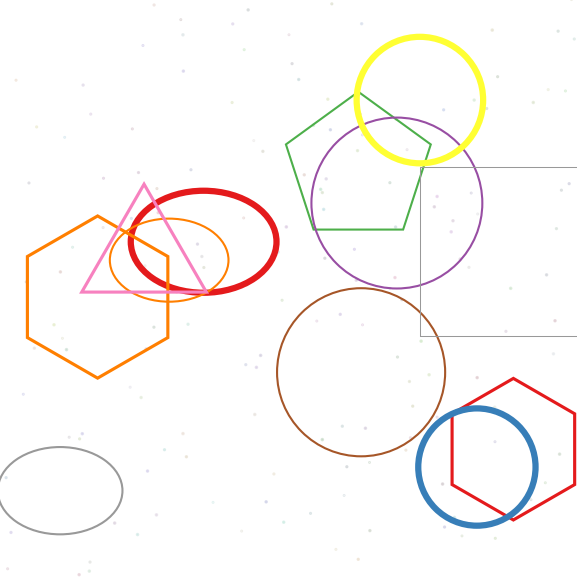[{"shape": "hexagon", "thickness": 1.5, "radius": 0.61, "center": [0.889, 0.221]}, {"shape": "oval", "thickness": 3, "radius": 0.63, "center": [0.353, 0.581]}, {"shape": "circle", "thickness": 3, "radius": 0.51, "center": [0.826, 0.19]}, {"shape": "pentagon", "thickness": 1, "radius": 0.66, "center": [0.621, 0.708]}, {"shape": "circle", "thickness": 1, "radius": 0.74, "center": [0.687, 0.648]}, {"shape": "hexagon", "thickness": 1.5, "radius": 0.7, "center": [0.169, 0.485]}, {"shape": "oval", "thickness": 1, "radius": 0.51, "center": [0.293, 0.549]}, {"shape": "circle", "thickness": 3, "radius": 0.55, "center": [0.727, 0.826]}, {"shape": "circle", "thickness": 1, "radius": 0.73, "center": [0.625, 0.355]}, {"shape": "triangle", "thickness": 1.5, "radius": 0.62, "center": [0.249, 0.556]}, {"shape": "square", "thickness": 0.5, "radius": 0.73, "center": [0.874, 0.564]}, {"shape": "oval", "thickness": 1, "radius": 0.54, "center": [0.104, 0.149]}]